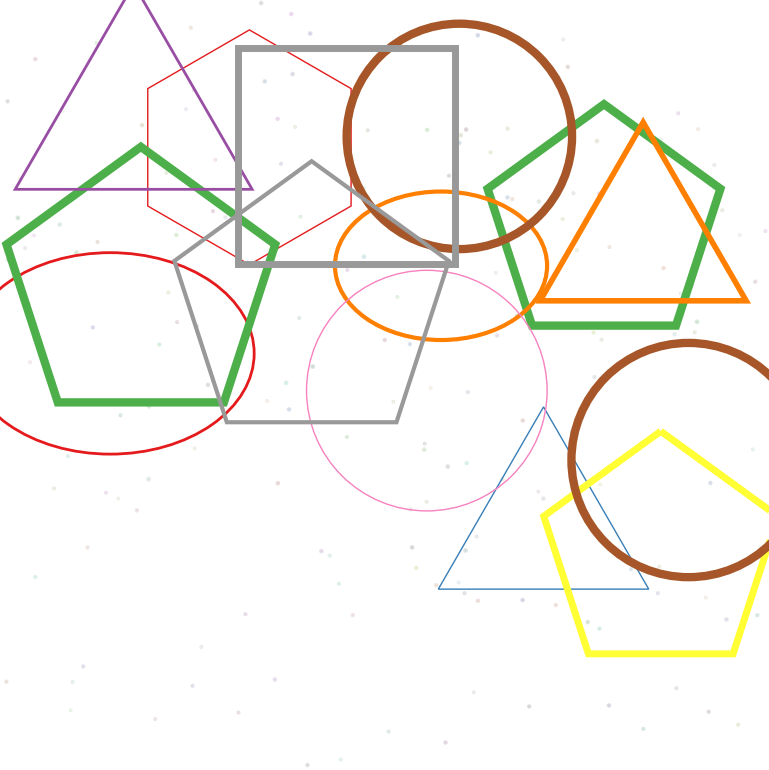[{"shape": "oval", "thickness": 1, "radius": 0.93, "center": [0.143, 0.541]}, {"shape": "hexagon", "thickness": 0.5, "radius": 0.76, "center": [0.324, 0.809]}, {"shape": "triangle", "thickness": 0.5, "radius": 0.79, "center": [0.706, 0.314]}, {"shape": "pentagon", "thickness": 3, "radius": 0.92, "center": [0.183, 0.626]}, {"shape": "pentagon", "thickness": 3, "radius": 0.79, "center": [0.784, 0.706]}, {"shape": "triangle", "thickness": 1, "radius": 0.89, "center": [0.174, 0.843]}, {"shape": "oval", "thickness": 1.5, "radius": 0.69, "center": [0.573, 0.655]}, {"shape": "triangle", "thickness": 2, "radius": 0.77, "center": [0.835, 0.687]}, {"shape": "pentagon", "thickness": 2.5, "radius": 0.8, "center": [0.858, 0.28]}, {"shape": "circle", "thickness": 3, "radius": 0.76, "center": [0.894, 0.403]}, {"shape": "circle", "thickness": 3, "radius": 0.73, "center": [0.597, 0.823]}, {"shape": "circle", "thickness": 0.5, "radius": 0.78, "center": [0.554, 0.493]}, {"shape": "pentagon", "thickness": 1.5, "radius": 0.94, "center": [0.405, 0.603]}, {"shape": "square", "thickness": 2.5, "radius": 0.7, "center": [0.45, 0.797]}]